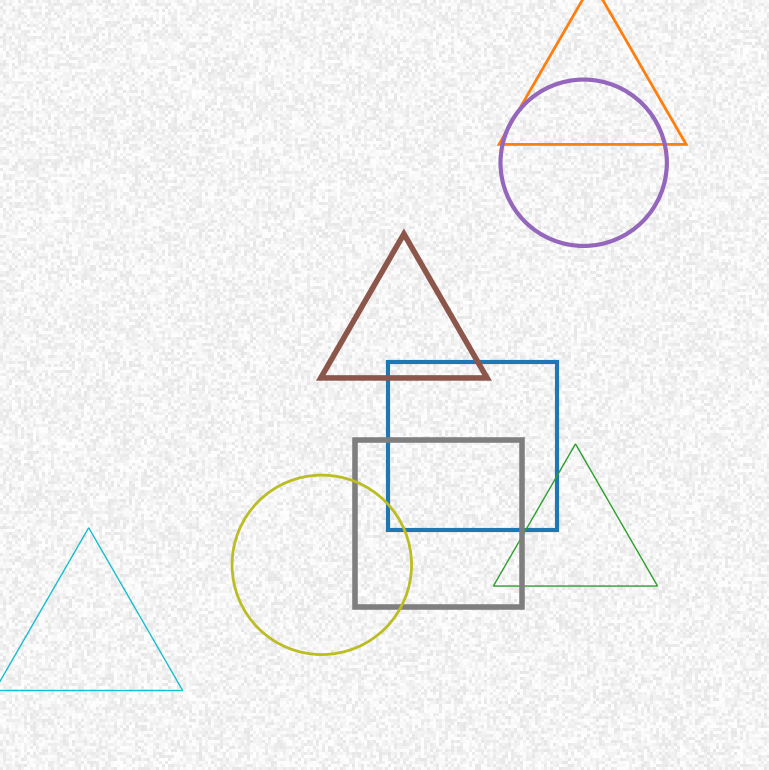[{"shape": "square", "thickness": 1.5, "radius": 0.55, "center": [0.614, 0.42]}, {"shape": "triangle", "thickness": 1, "radius": 0.7, "center": [0.77, 0.883]}, {"shape": "triangle", "thickness": 0.5, "radius": 0.62, "center": [0.747, 0.3]}, {"shape": "circle", "thickness": 1.5, "radius": 0.54, "center": [0.758, 0.789]}, {"shape": "triangle", "thickness": 2, "radius": 0.62, "center": [0.525, 0.572]}, {"shape": "square", "thickness": 2, "radius": 0.54, "center": [0.569, 0.32]}, {"shape": "circle", "thickness": 1, "radius": 0.58, "center": [0.418, 0.266]}, {"shape": "triangle", "thickness": 0.5, "radius": 0.7, "center": [0.115, 0.174]}]